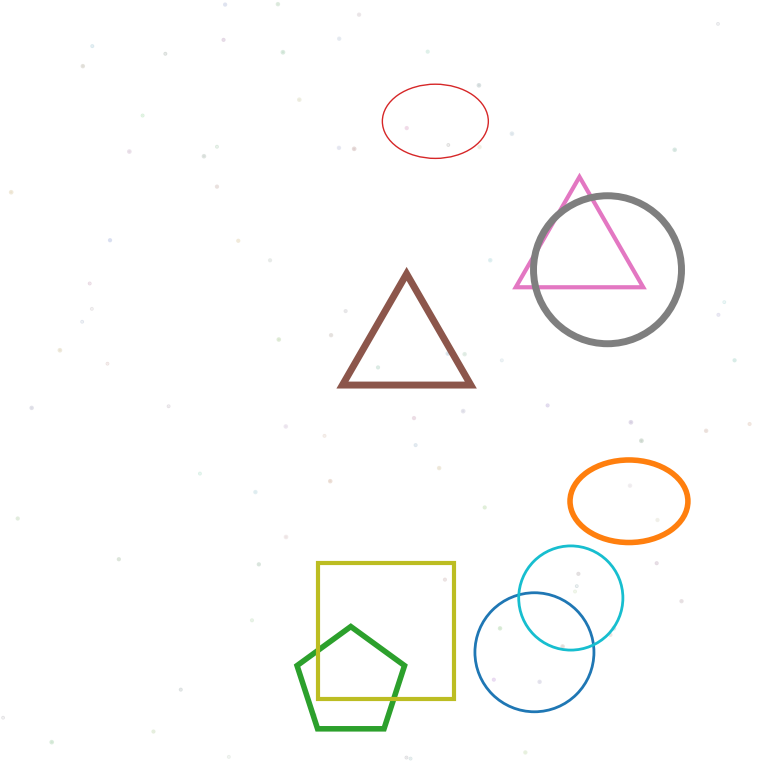[{"shape": "circle", "thickness": 1, "radius": 0.39, "center": [0.694, 0.153]}, {"shape": "oval", "thickness": 2, "radius": 0.38, "center": [0.817, 0.349]}, {"shape": "pentagon", "thickness": 2, "radius": 0.37, "center": [0.456, 0.113]}, {"shape": "oval", "thickness": 0.5, "radius": 0.34, "center": [0.565, 0.842]}, {"shape": "triangle", "thickness": 2.5, "radius": 0.48, "center": [0.528, 0.548]}, {"shape": "triangle", "thickness": 1.5, "radius": 0.48, "center": [0.753, 0.675]}, {"shape": "circle", "thickness": 2.5, "radius": 0.48, "center": [0.789, 0.65]}, {"shape": "square", "thickness": 1.5, "radius": 0.44, "center": [0.501, 0.18]}, {"shape": "circle", "thickness": 1, "radius": 0.34, "center": [0.741, 0.223]}]